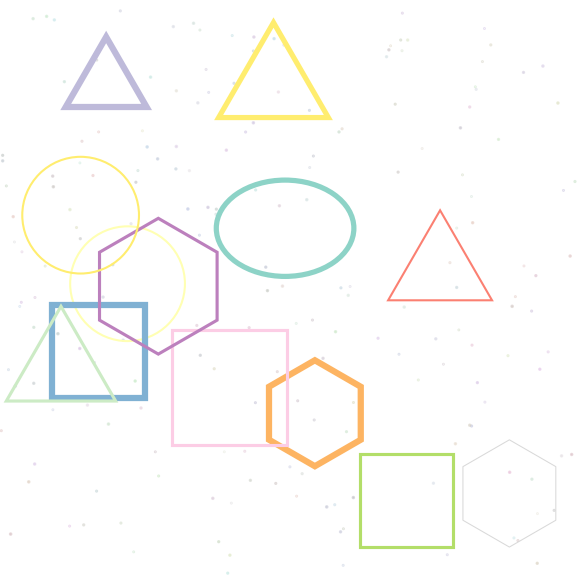[{"shape": "oval", "thickness": 2.5, "radius": 0.6, "center": [0.494, 0.604]}, {"shape": "circle", "thickness": 1, "radius": 0.5, "center": [0.221, 0.508]}, {"shape": "triangle", "thickness": 3, "radius": 0.4, "center": [0.184, 0.854]}, {"shape": "triangle", "thickness": 1, "radius": 0.52, "center": [0.762, 0.531]}, {"shape": "square", "thickness": 3, "radius": 0.4, "center": [0.17, 0.39]}, {"shape": "hexagon", "thickness": 3, "radius": 0.46, "center": [0.545, 0.284]}, {"shape": "square", "thickness": 1.5, "radius": 0.41, "center": [0.704, 0.133]}, {"shape": "square", "thickness": 1.5, "radius": 0.5, "center": [0.398, 0.328]}, {"shape": "hexagon", "thickness": 0.5, "radius": 0.46, "center": [0.882, 0.145]}, {"shape": "hexagon", "thickness": 1.5, "radius": 0.59, "center": [0.274, 0.504]}, {"shape": "triangle", "thickness": 1.5, "radius": 0.55, "center": [0.106, 0.359]}, {"shape": "triangle", "thickness": 2.5, "radius": 0.55, "center": [0.474, 0.85]}, {"shape": "circle", "thickness": 1, "radius": 0.51, "center": [0.14, 0.627]}]